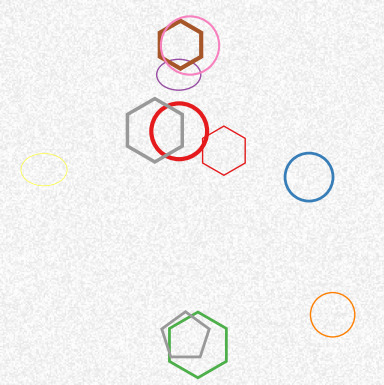[{"shape": "hexagon", "thickness": 1, "radius": 0.32, "center": [0.582, 0.609]}, {"shape": "circle", "thickness": 3, "radius": 0.36, "center": [0.465, 0.659]}, {"shape": "circle", "thickness": 2, "radius": 0.31, "center": [0.803, 0.54]}, {"shape": "hexagon", "thickness": 2, "radius": 0.43, "center": [0.514, 0.104]}, {"shape": "oval", "thickness": 1, "radius": 0.29, "center": [0.464, 0.806]}, {"shape": "circle", "thickness": 1, "radius": 0.29, "center": [0.864, 0.182]}, {"shape": "oval", "thickness": 0.5, "radius": 0.3, "center": [0.114, 0.559]}, {"shape": "hexagon", "thickness": 3, "radius": 0.31, "center": [0.469, 0.884]}, {"shape": "circle", "thickness": 1.5, "radius": 0.38, "center": [0.494, 0.882]}, {"shape": "pentagon", "thickness": 2, "radius": 0.32, "center": [0.482, 0.125]}, {"shape": "hexagon", "thickness": 2.5, "radius": 0.41, "center": [0.402, 0.662]}]